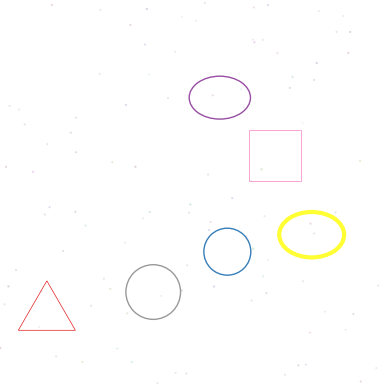[{"shape": "triangle", "thickness": 0.5, "radius": 0.43, "center": [0.122, 0.185]}, {"shape": "circle", "thickness": 1, "radius": 0.3, "center": [0.59, 0.346]}, {"shape": "oval", "thickness": 1, "radius": 0.4, "center": [0.571, 0.746]}, {"shape": "oval", "thickness": 3, "radius": 0.42, "center": [0.81, 0.39]}, {"shape": "square", "thickness": 0.5, "radius": 0.34, "center": [0.715, 0.596]}, {"shape": "circle", "thickness": 1, "radius": 0.35, "center": [0.398, 0.241]}]